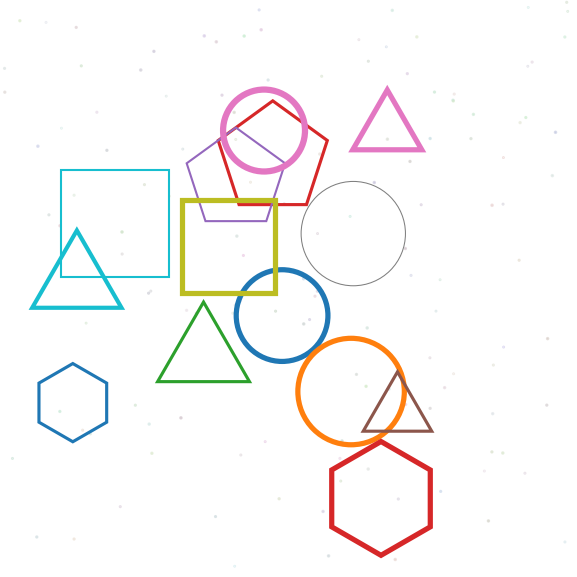[{"shape": "circle", "thickness": 2.5, "radius": 0.4, "center": [0.488, 0.453]}, {"shape": "hexagon", "thickness": 1.5, "radius": 0.34, "center": [0.126, 0.302]}, {"shape": "circle", "thickness": 2.5, "radius": 0.46, "center": [0.608, 0.321]}, {"shape": "triangle", "thickness": 1.5, "radius": 0.46, "center": [0.352, 0.384]}, {"shape": "pentagon", "thickness": 1.5, "radius": 0.5, "center": [0.472, 0.725]}, {"shape": "hexagon", "thickness": 2.5, "radius": 0.49, "center": [0.66, 0.136]}, {"shape": "pentagon", "thickness": 1, "radius": 0.45, "center": [0.408, 0.689]}, {"shape": "triangle", "thickness": 1.5, "radius": 0.34, "center": [0.688, 0.287]}, {"shape": "triangle", "thickness": 2.5, "radius": 0.35, "center": [0.671, 0.774]}, {"shape": "circle", "thickness": 3, "radius": 0.35, "center": [0.457, 0.773]}, {"shape": "circle", "thickness": 0.5, "radius": 0.45, "center": [0.612, 0.595]}, {"shape": "square", "thickness": 2.5, "radius": 0.4, "center": [0.396, 0.572]}, {"shape": "square", "thickness": 1, "radius": 0.46, "center": [0.199, 0.613]}, {"shape": "triangle", "thickness": 2, "radius": 0.45, "center": [0.133, 0.511]}]